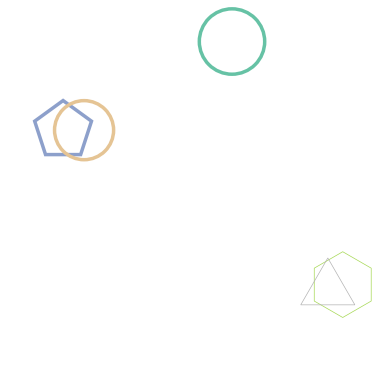[{"shape": "circle", "thickness": 2.5, "radius": 0.42, "center": [0.603, 0.892]}, {"shape": "pentagon", "thickness": 2.5, "radius": 0.39, "center": [0.164, 0.661]}, {"shape": "hexagon", "thickness": 0.5, "radius": 0.43, "center": [0.89, 0.261]}, {"shape": "circle", "thickness": 2.5, "radius": 0.38, "center": [0.218, 0.662]}, {"shape": "triangle", "thickness": 0.5, "radius": 0.41, "center": [0.851, 0.249]}]